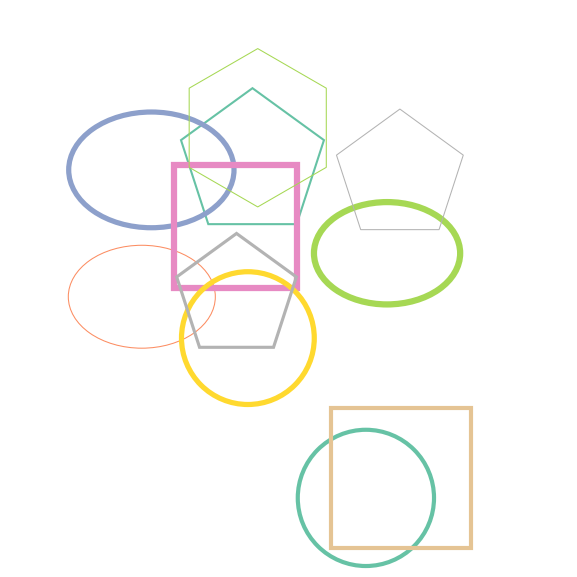[{"shape": "pentagon", "thickness": 1, "radius": 0.65, "center": [0.437, 0.716]}, {"shape": "circle", "thickness": 2, "radius": 0.59, "center": [0.634, 0.137]}, {"shape": "oval", "thickness": 0.5, "radius": 0.64, "center": [0.246, 0.485]}, {"shape": "oval", "thickness": 2.5, "radius": 0.72, "center": [0.262, 0.705]}, {"shape": "square", "thickness": 3, "radius": 0.53, "center": [0.408, 0.607]}, {"shape": "oval", "thickness": 3, "radius": 0.63, "center": [0.67, 0.561]}, {"shape": "hexagon", "thickness": 0.5, "radius": 0.69, "center": [0.446, 0.778]}, {"shape": "circle", "thickness": 2.5, "radius": 0.57, "center": [0.429, 0.414]}, {"shape": "square", "thickness": 2, "radius": 0.61, "center": [0.694, 0.171]}, {"shape": "pentagon", "thickness": 0.5, "radius": 0.58, "center": [0.692, 0.695]}, {"shape": "pentagon", "thickness": 1.5, "radius": 0.54, "center": [0.41, 0.486]}]